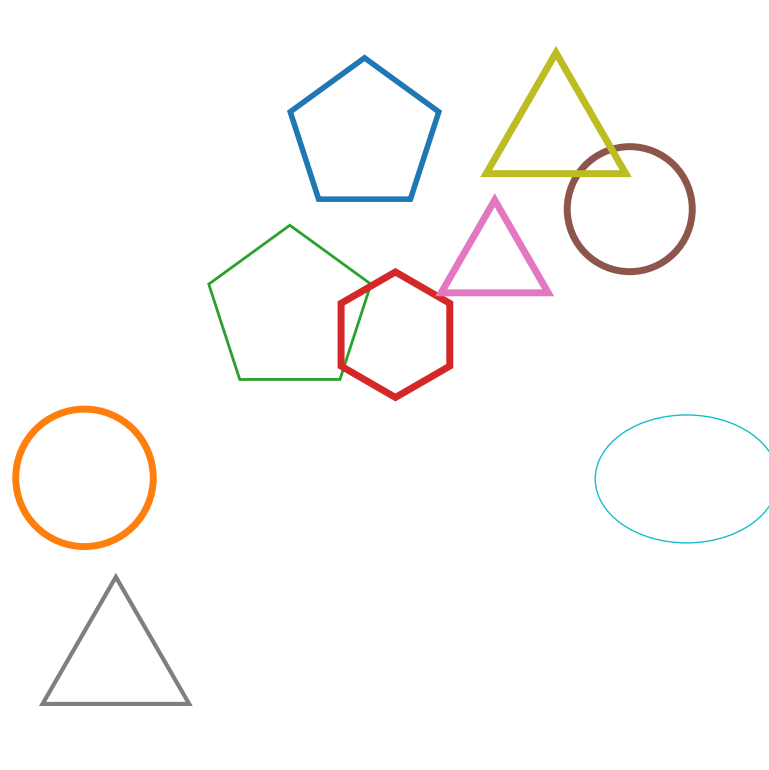[{"shape": "pentagon", "thickness": 2, "radius": 0.51, "center": [0.473, 0.823]}, {"shape": "circle", "thickness": 2.5, "radius": 0.45, "center": [0.11, 0.379]}, {"shape": "pentagon", "thickness": 1, "radius": 0.55, "center": [0.376, 0.597]}, {"shape": "hexagon", "thickness": 2.5, "radius": 0.41, "center": [0.514, 0.565]}, {"shape": "circle", "thickness": 2.5, "radius": 0.41, "center": [0.818, 0.728]}, {"shape": "triangle", "thickness": 2.5, "radius": 0.4, "center": [0.642, 0.66]}, {"shape": "triangle", "thickness": 1.5, "radius": 0.55, "center": [0.15, 0.141]}, {"shape": "triangle", "thickness": 2.5, "radius": 0.52, "center": [0.722, 0.827]}, {"shape": "oval", "thickness": 0.5, "radius": 0.59, "center": [0.892, 0.378]}]